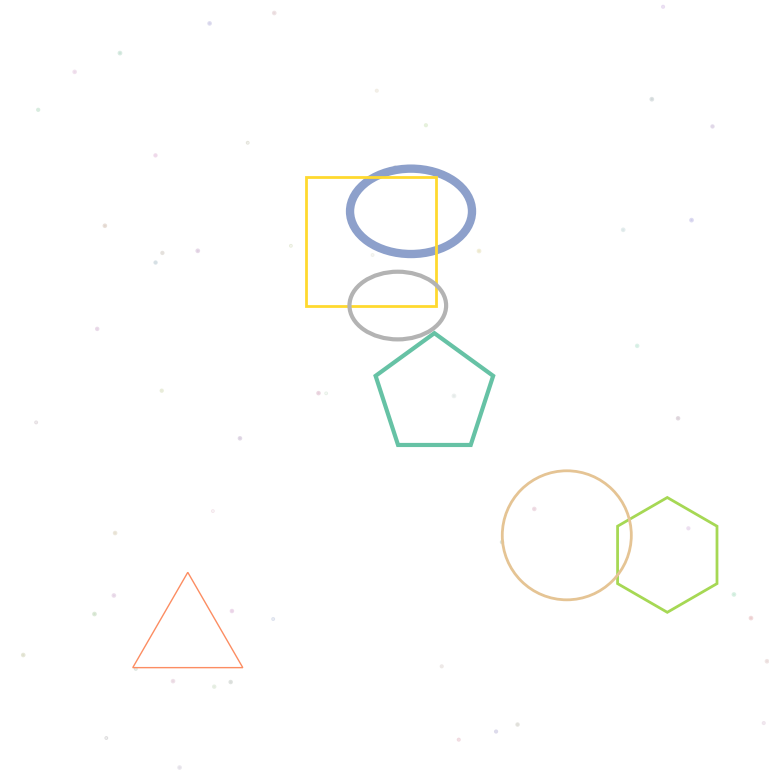[{"shape": "pentagon", "thickness": 1.5, "radius": 0.4, "center": [0.564, 0.487]}, {"shape": "triangle", "thickness": 0.5, "radius": 0.41, "center": [0.244, 0.174]}, {"shape": "oval", "thickness": 3, "radius": 0.4, "center": [0.534, 0.726]}, {"shape": "hexagon", "thickness": 1, "radius": 0.37, "center": [0.867, 0.279]}, {"shape": "square", "thickness": 1, "radius": 0.42, "center": [0.482, 0.686]}, {"shape": "circle", "thickness": 1, "radius": 0.42, "center": [0.736, 0.305]}, {"shape": "oval", "thickness": 1.5, "radius": 0.31, "center": [0.517, 0.603]}]